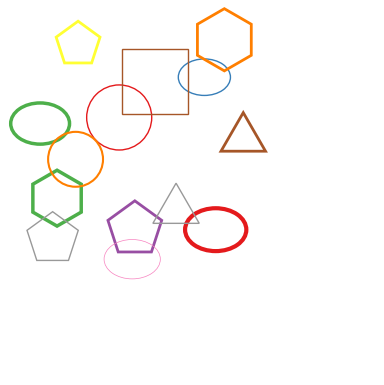[{"shape": "oval", "thickness": 3, "radius": 0.4, "center": [0.56, 0.403]}, {"shape": "circle", "thickness": 1, "radius": 0.42, "center": [0.31, 0.695]}, {"shape": "oval", "thickness": 1, "radius": 0.34, "center": [0.531, 0.8]}, {"shape": "hexagon", "thickness": 2.5, "radius": 0.36, "center": [0.148, 0.485]}, {"shape": "oval", "thickness": 2.5, "radius": 0.38, "center": [0.104, 0.679]}, {"shape": "pentagon", "thickness": 2, "radius": 0.37, "center": [0.35, 0.405]}, {"shape": "circle", "thickness": 1.5, "radius": 0.36, "center": [0.196, 0.586]}, {"shape": "hexagon", "thickness": 2, "radius": 0.4, "center": [0.583, 0.897]}, {"shape": "pentagon", "thickness": 2, "radius": 0.3, "center": [0.203, 0.885]}, {"shape": "square", "thickness": 1, "radius": 0.42, "center": [0.402, 0.788]}, {"shape": "triangle", "thickness": 2, "radius": 0.33, "center": [0.632, 0.641]}, {"shape": "oval", "thickness": 0.5, "radius": 0.37, "center": [0.343, 0.327]}, {"shape": "pentagon", "thickness": 1, "radius": 0.35, "center": [0.137, 0.38]}, {"shape": "triangle", "thickness": 1, "radius": 0.35, "center": [0.457, 0.455]}]